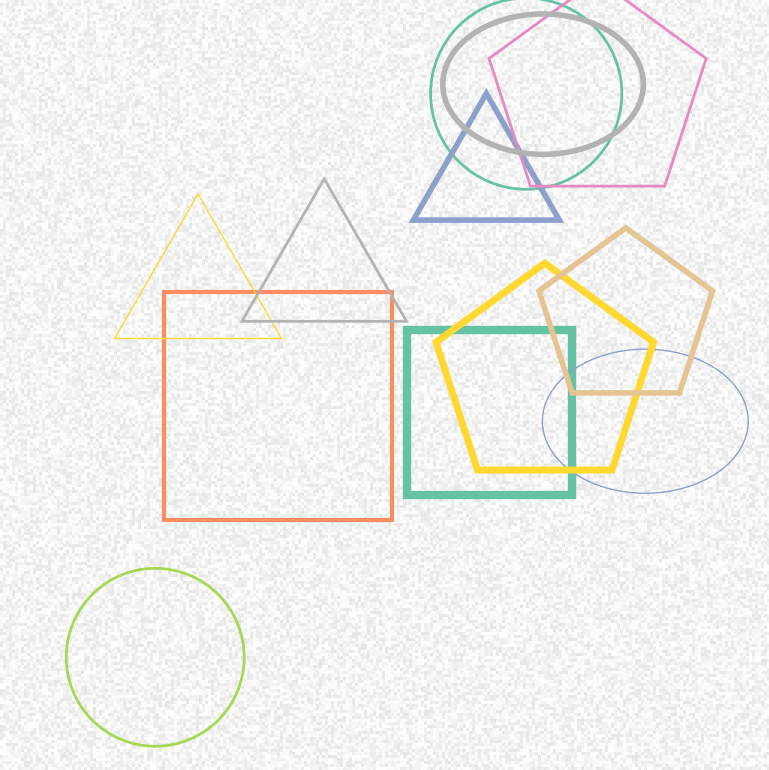[{"shape": "square", "thickness": 3, "radius": 0.54, "center": [0.636, 0.464]}, {"shape": "circle", "thickness": 1, "radius": 0.62, "center": [0.683, 0.878]}, {"shape": "square", "thickness": 1.5, "radius": 0.74, "center": [0.361, 0.473]}, {"shape": "oval", "thickness": 0.5, "radius": 0.67, "center": [0.838, 0.453]}, {"shape": "triangle", "thickness": 2, "radius": 0.55, "center": [0.632, 0.769]}, {"shape": "pentagon", "thickness": 1, "radius": 0.74, "center": [0.776, 0.878]}, {"shape": "circle", "thickness": 1, "radius": 0.58, "center": [0.202, 0.146]}, {"shape": "pentagon", "thickness": 2.5, "radius": 0.74, "center": [0.707, 0.51]}, {"shape": "triangle", "thickness": 0.5, "radius": 0.63, "center": [0.257, 0.623]}, {"shape": "pentagon", "thickness": 2, "radius": 0.59, "center": [0.813, 0.586]}, {"shape": "triangle", "thickness": 1, "radius": 0.62, "center": [0.421, 0.644]}, {"shape": "oval", "thickness": 2, "radius": 0.65, "center": [0.705, 0.891]}]